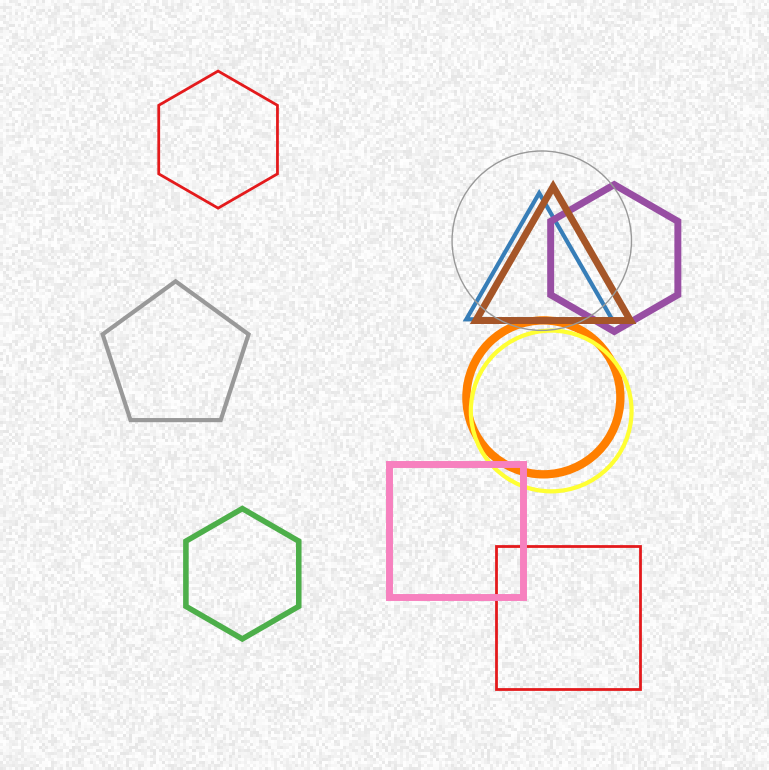[{"shape": "hexagon", "thickness": 1, "radius": 0.45, "center": [0.283, 0.819]}, {"shape": "square", "thickness": 1, "radius": 0.47, "center": [0.738, 0.198]}, {"shape": "triangle", "thickness": 1.5, "radius": 0.55, "center": [0.7, 0.64]}, {"shape": "hexagon", "thickness": 2, "radius": 0.42, "center": [0.315, 0.255]}, {"shape": "hexagon", "thickness": 2.5, "radius": 0.48, "center": [0.798, 0.665]}, {"shape": "circle", "thickness": 3, "radius": 0.5, "center": [0.706, 0.484]}, {"shape": "circle", "thickness": 1.5, "radius": 0.52, "center": [0.716, 0.466]}, {"shape": "triangle", "thickness": 2.5, "radius": 0.58, "center": [0.718, 0.642]}, {"shape": "square", "thickness": 2.5, "radius": 0.43, "center": [0.592, 0.311]}, {"shape": "circle", "thickness": 0.5, "radius": 0.58, "center": [0.704, 0.687]}, {"shape": "pentagon", "thickness": 1.5, "radius": 0.5, "center": [0.228, 0.535]}]